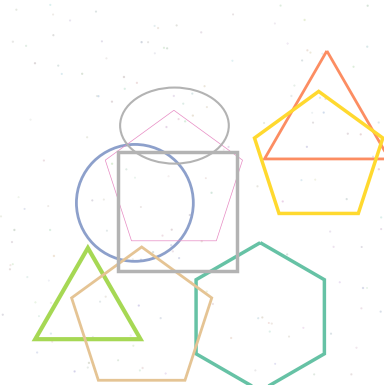[{"shape": "hexagon", "thickness": 2.5, "radius": 0.96, "center": [0.676, 0.177]}, {"shape": "triangle", "thickness": 2, "radius": 0.94, "center": [0.849, 0.681]}, {"shape": "circle", "thickness": 2, "radius": 0.76, "center": [0.35, 0.473]}, {"shape": "pentagon", "thickness": 0.5, "radius": 0.94, "center": [0.452, 0.526]}, {"shape": "triangle", "thickness": 3, "radius": 0.79, "center": [0.228, 0.198]}, {"shape": "pentagon", "thickness": 2.5, "radius": 0.88, "center": [0.828, 0.587]}, {"shape": "pentagon", "thickness": 2, "radius": 0.96, "center": [0.368, 0.167]}, {"shape": "oval", "thickness": 1.5, "radius": 0.71, "center": [0.453, 0.674]}, {"shape": "square", "thickness": 2.5, "radius": 0.77, "center": [0.46, 0.45]}]